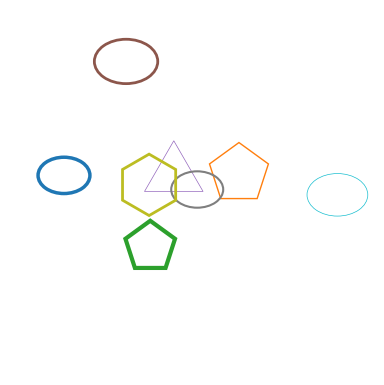[{"shape": "oval", "thickness": 2.5, "radius": 0.34, "center": [0.166, 0.544]}, {"shape": "pentagon", "thickness": 1, "radius": 0.4, "center": [0.621, 0.549]}, {"shape": "pentagon", "thickness": 3, "radius": 0.34, "center": [0.39, 0.359]}, {"shape": "triangle", "thickness": 0.5, "radius": 0.44, "center": [0.451, 0.547]}, {"shape": "oval", "thickness": 2, "radius": 0.41, "center": [0.327, 0.84]}, {"shape": "oval", "thickness": 1.5, "radius": 0.34, "center": [0.512, 0.508]}, {"shape": "hexagon", "thickness": 2, "radius": 0.4, "center": [0.387, 0.52]}, {"shape": "oval", "thickness": 0.5, "radius": 0.39, "center": [0.876, 0.494]}]